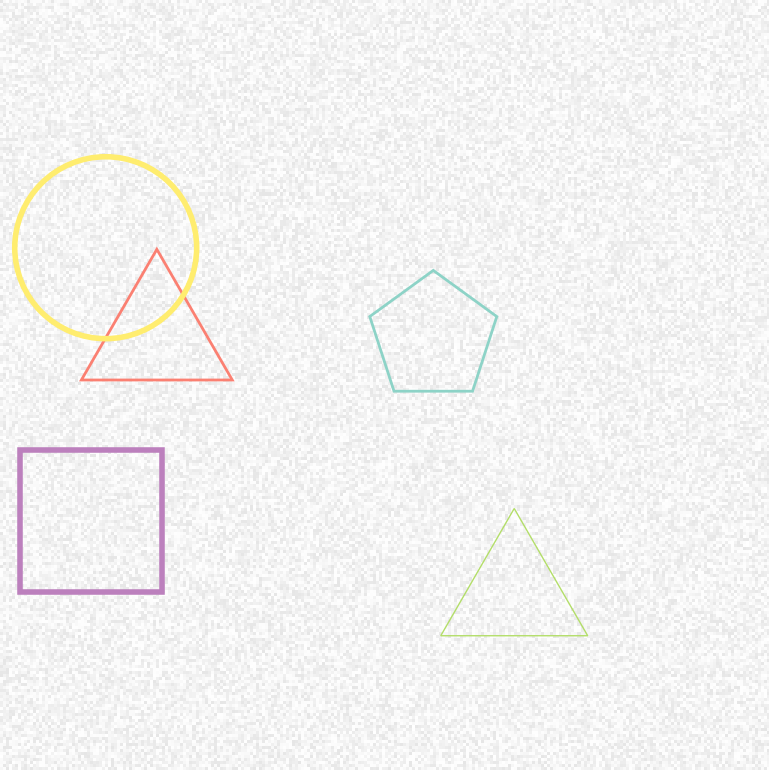[{"shape": "pentagon", "thickness": 1, "radius": 0.43, "center": [0.563, 0.562]}, {"shape": "triangle", "thickness": 1, "radius": 0.57, "center": [0.204, 0.563]}, {"shape": "triangle", "thickness": 0.5, "radius": 0.55, "center": [0.668, 0.229]}, {"shape": "square", "thickness": 2, "radius": 0.46, "center": [0.118, 0.323]}, {"shape": "circle", "thickness": 2, "radius": 0.59, "center": [0.137, 0.678]}]